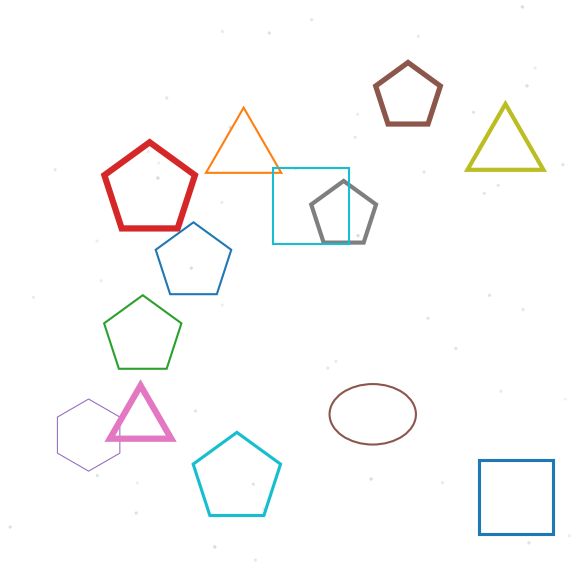[{"shape": "square", "thickness": 1.5, "radius": 0.32, "center": [0.893, 0.139]}, {"shape": "pentagon", "thickness": 1, "radius": 0.34, "center": [0.335, 0.545]}, {"shape": "triangle", "thickness": 1, "radius": 0.38, "center": [0.422, 0.737]}, {"shape": "pentagon", "thickness": 1, "radius": 0.35, "center": [0.247, 0.418]}, {"shape": "pentagon", "thickness": 3, "radius": 0.41, "center": [0.259, 0.67]}, {"shape": "hexagon", "thickness": 0.5, "radius": 0.31, "center": [0.153, 0.246]}, {"shape": "pentagon", "thickness": 2.5, "radius": 0.29, "center": [0.707, 0.832]}, {"shape": "oval", "thickness": 1, "radius": 0.37, "center": [0.645, 0.282]}, {"shape": "triangle", "thickness": 3, "radius": 0.31, "center": [0.243, 0.27]}, {"shape": "pentagon", "thickness": 2, "radius": 0.29, "center": [0.595, 0.627]}, {"shape": "triangle", "thickness": 2, "radius": 0.38, "center": [0.875, 0.743]}, {"shape": "pentagon", "thickness": 1.5, "radius": 0.4, "center": [0.41, 0.171]}, {"shape": "square", "thickness": 1, "radius": 0.33, "center": [0.539, 0.642]}]